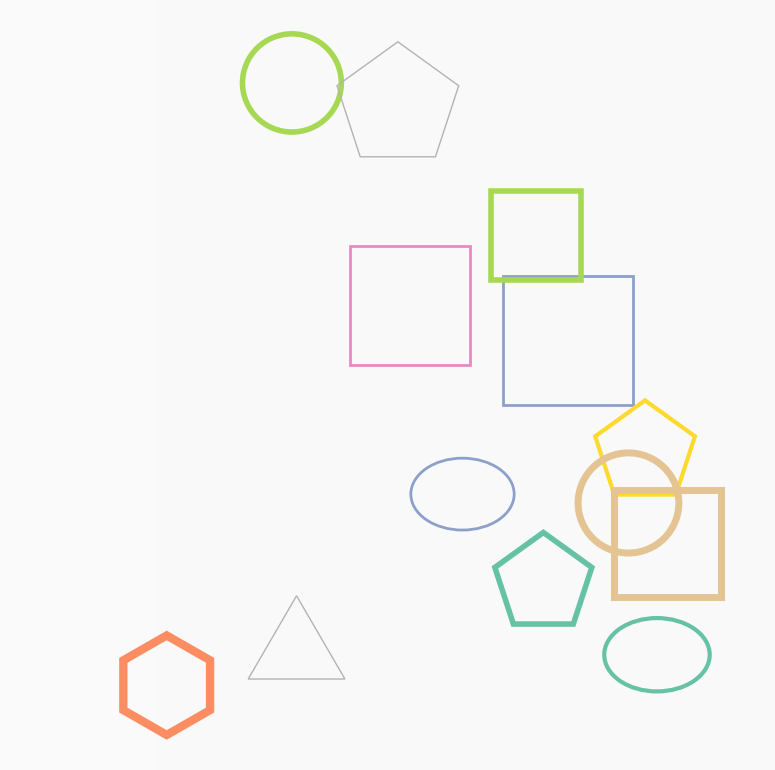[{"shape": "pentagon", "thickness": 2, "radius": 0.33, "center": [0.701, 0.243]}, {"shape": "oval", "thickness": 1.5, "radius": 0.34, "center": [0.848, 0.15]}, {"shape": "hexagon", "thickness": 3, "radius": 0.32, "center": [0.215, 0.11]}, {"shape": "square", "thickness": 1, "radius": 0.42, "center": [0.733, 0.558]}, {"shape": "oval", "thickness": 1, "radius": 0.33, "center": [0.597, 0.358]}, {"shape": "square", "thickness": 1, "radius": 0.39, "center": [0.53, 0.604]}, {"shape": "circle", "thickness": 2, "radius": 0.32, "center": [0.377, 0.892]}, {"shape": "square", "thickness": 2, "radius": 0.29, "center": [0.692, 0.695]}, {"shape": "pentagon", "thickness": 1.5, "radius": 0.34, "center": [0.832, 0.412]}, {"shape": "circle", "thickness": 2.5, "radius": 0.33, "center": [0.811, 0.347]}, {"shape": "square", "thickness": 2.5, "radius": 0.35, "center": [0.861, 0.294]}, {"shape": "triangle", "thickness": 0.5, "radius": 0.36, "center": [0.383, 0.154]}, {"shape": "pentagon", "thickness": 0.5, "radius": 0.41, "center": [0.513, 0.863]}]